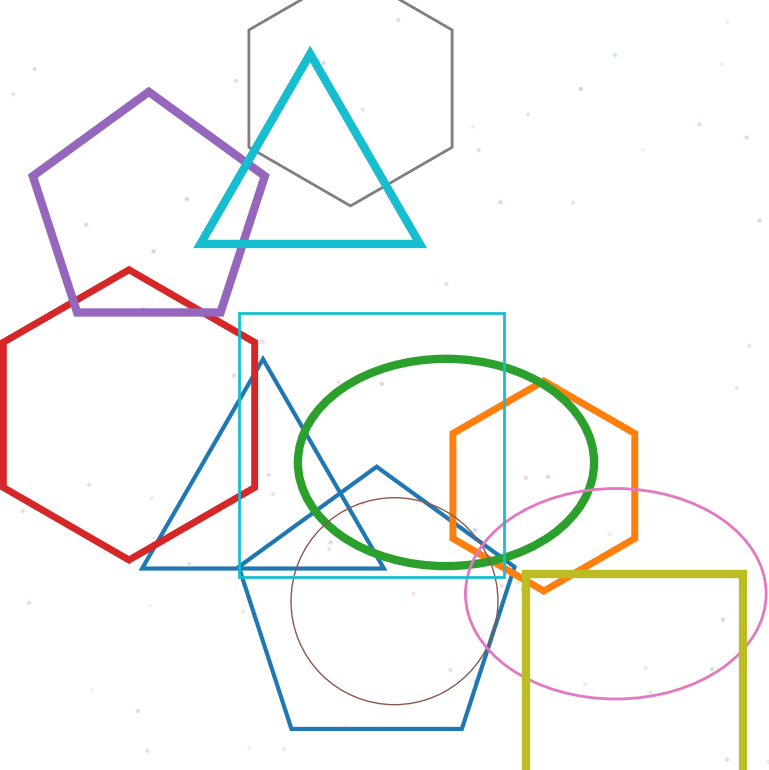[{"shape": "pentagon", "thickness": 1.5, "radius": 0.94, "center": [0.489, 0.206]}, {"shape": "triangle", "thickness": 1.5, "radius": 0.91, "center": [0.342, 0.352]}, {"shape": "hexagon", "thickness": 2.5, "radius": 0.68, "center": [0.706, 0.369]}, {"shape": "oval", "thickness": 3, "radius": 0.96, "center": [0.579, 0.399]}, {"shape": "hexagon", "thickness": 2.5, "radius": 0.94, "center": [0.168, 0.461]}, {"shape": "pentagon", "thickness": 3, "radius": 0.79, "center": [0.193, 0.722]}, {"shape": "circle", "thickness": 0.5, "radius": 0.67, "center": [0.512, 0.219]}, {"shape": "oval", "thickness": 1, "radius": 0.98, "center": [0.8, 0.229]}, {"shape": "hexagon", "thickness": 1, "radius": 0.76, "center": [0.455, 0.885]}, {"shape": "square", "thickness": 3, "radius": 0.71, "center": [0.824, 0.114]}, {"shape": "triangle", "thickness": 3, "radius": 0.82, "center": [0.403, 0.765]}, {"shape": "square", "thickness": 1, "radius": 0.86, "center": [0.483, 0.422]}]